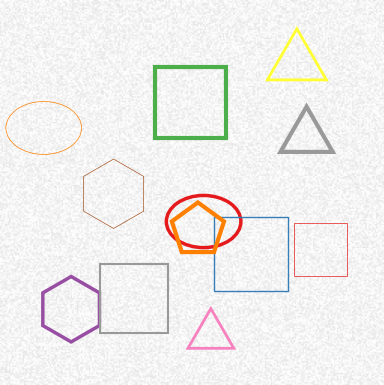[{"shape": "oval", "thickness": 2.5, "radius": 0.48, "center": [0.529, 0.425]}, {"shape": "square", "thickness": 0.5, "radius": 0.34, "center": [0.833, 0.351]}, {"shape": "square", "thickness": 1, "radius": 0.48, "center": [0.651, 0.34]}, {"shape": "square", "thickness": 3, "radius": 0.46, "center": [0.494, 0.733]}, {"shape": "hexagon", "thickness": 2.5, "radius": 0.42, "center": [0.185, 0.197]}, {"shape": "pentagon", "thickness": 3, "radius": 0.36, "center": [0.514, 0.403]}, {"shape": "oval", "thickness": 0.5, "radius": 0.49, "center": [0.114, 0.668]}, {"shape": "triangle", "thickness": 2, "radius": 0.44, "center": [0.771, 0.837]}, {"shape": "hexagon", "thickness": 0.5, "radius": 0.45, "center": [0.295, 0.497]}, {"shape": "triangle", "thickness": 2, "radius": 0.34, "center": [0.548, 0.13]}, {"shape": "square", "thickness": 1.5, "radius": 0.44, "center": [0.349, 0.224]}, {"shape": "triangle", "thickness": 3, "radius": 0.39, "center": [0.796, 0.645]}]